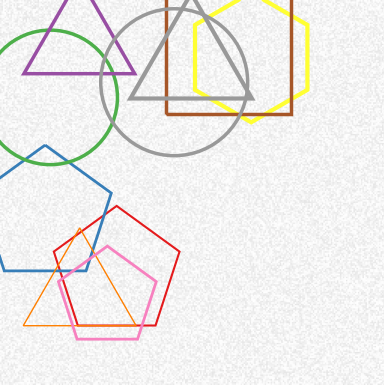[{"shape": "pentagon", "thickness": 1.5, "radius": 0.86, "center": [0.303, 0.293]}, {"shape": "pentagon", "thickness": 2, "radius": 0.9, "center": [0.117, 0.443]}, {"shape": "circle", "thickness": 2.5, "radius": 0.87, "center": [0.13, 0.747]}, {"shape": "triangle", "thickness": 2.5, "radius": 0.83, "center": [0.206, 0.892]}, {"shape": "triangle", "thickness": 1, "radius": 0.85, "center": [0.207, 0.239]}, {"shape": "hexagon", "thickness": 3, "radius": 0.84, "center": [0.652, 0.851]}, {"shape": "square", "thickness": 2.5, "radius": 0.81, "center": [0.593, 0.866]}, {"shape": "pentagon", "thickness": 2, "radius": 0.67, "center": [0.279, 0.227]}, {"shape": "circle", "thickness": 2.5, "radius": 0.95, "center": [0.452, 0.786]}, {"shape": "triangle", "thickness": 3, "radius": 0.91, "center": [0.496, 0.835]}]